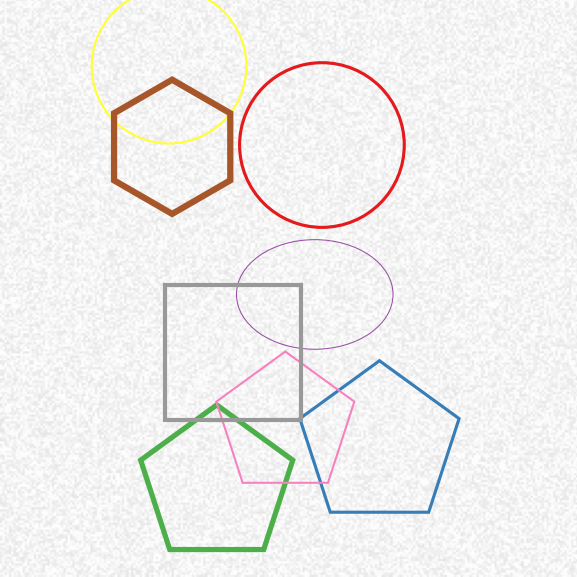[{"shape": "circle", "thickness": 1.5, "radius": 0.71, "center": [0.557, 0.748]}, {"shape": "pentagon", "thickness": 1.5, "radius": 0.72, "center": [0.657, 0.229]}, {"shape": "pentagon", "thickness": 2.5, "radius": 0.69, "center": [0.375, 0.16]}, {"shape": "oval", "thickness": 0.5, "radius": 0.68, "center": [0.545, 0.489]}, {"shape": "circle", "thickness": 1, "radius": 0.67, "center": [0.293, 0.884]}, {"shape": "hexagon", "thickness": 3, "radius": 0.58, "center": [0.298, 0.745]}, {"shape": "pentagon", "thickness": 1, "radius": 0.63, "center": [0.494, 0.265]}, {"shape": "square", "thickness": 2, "radius": 0.59, "center": [0.404, 0.389]}]